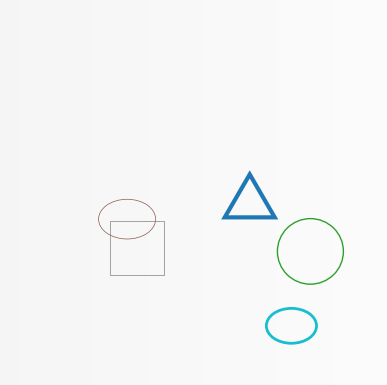[{"shape": "triangle", "thickness": 3, "radius": 0.37, "center": [0.644, 0.473]}, {"shape": "circle", "thickness": 1, "radius": 0.43, "center": [0.801, 0.347]}, {"shape": "oval", "thickness": 0.5, "radius": 0.37, "center": [0.328, 0.431]}, {"shape": "square", "thickness": 0.5, "radius": 0.35, "center": [0.354, 0.356]}, {"shape": "oval", "thickness": 2, "radius": 0.32, "center": [0.752, 0.154]}]